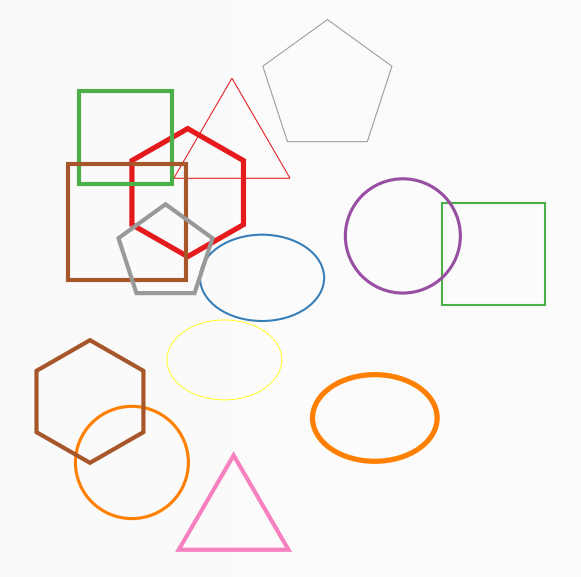[{"shape": "hexagon", "thickness": 2.5, "radius": 0.55, "center": [0.323, 0.666]}, {"shape": "triangle", "thickness": 0.5, "radius": 0.58, "center": [0.399, 0.748]}, {"shape": "oval", "thickness": 1, "radius": 0.53, "center": [0.451, 0.518]}, {"shape": "square", "thickness": 2, "radius": 0.4, "center": [0.216, 0.762]}, {"shape": "square", "thickness": 1, "radius": 0.44, "center": [0.849, 0.56]}, {"shape": "circle", "thickness": 1.5, "radius": 0.49, "center": [0.693, 0.591]}, {"shape": "oval", "thickness": 2.5, "radius": 0.54, "center": [0.645, 0.275]}, {"shape": "circle", "thickness": 1.5, "radius": 0.49, "center": [0.227, 0.198]}, {"shape": "oval", "thickness": 0.5, "radius": 0.49, "center": [0.386, 0.376]}, {"shape": "hexagon", "thickness": 2, "radius": 0.53, "center": [0.155, 0.304]}, {"shape": "square", "thickness": 2, "radius": 0.5, "center": [0.219, 0.615]}, {"shape": "triangle", "thickness": 2, "radius": 0.55, "center": [0.402, 0.102]}, {"shape": "pentagon", "thickness": 2, "radius": 0.43, "center": [0.285, 0.56]}, {"shape": "pentagon", "thickness": 0.5, "radius": 0.58, "center": [0.563, 0.848]}]